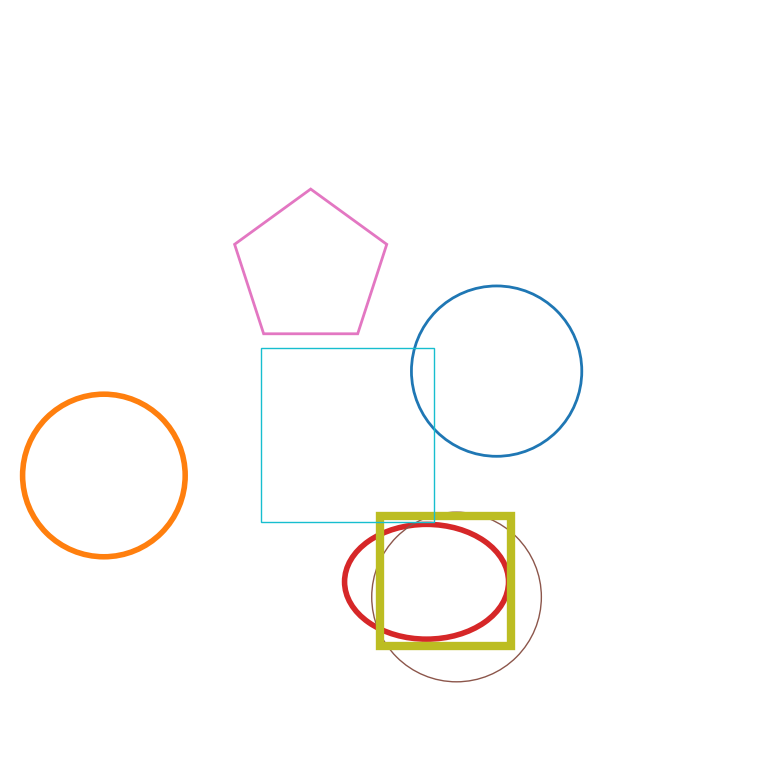[{"shape": "circle", "thickness": 1, "radius": 0.55, "center": [0.645, 0.518]}, {"shape": "circle", "thickness": 2, "radius": 0.53, "center": [0.135, 0.382]}, {"shape": "oval", "thickness": 2, "radius": 0.53, "center": [0.554, 0.244]}, {"shape": "circle", "thickness": 0.5, "radius": 0.55, "center": [0.593, 0.225]}, {"shape": "pentagon", "thickness": 1, "radius": 0.52, "center": [0.403, 0.651]}, {"shape": "square", "thickness": 3, "radius": 0.42, "center": [0.579, 0.246]}, {"shape": "square", "thickness": 0.5, "radius": 0.56, "center": [0.451, 0.435]}]